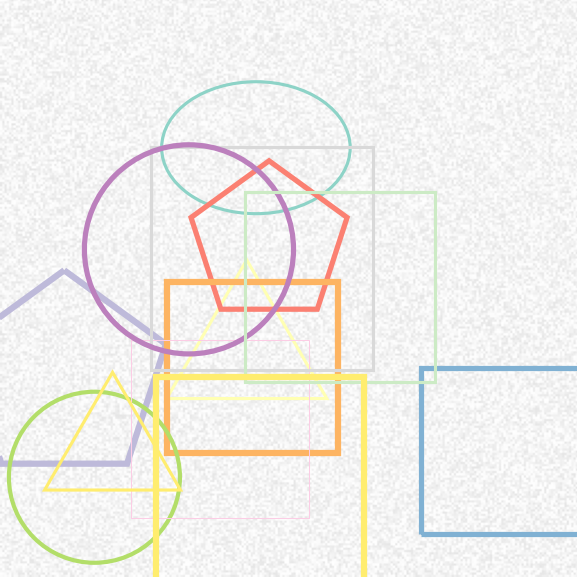[{"shape": "oval", "thickness": 1.5, "radius": 0.82, "center": [0.443, 0.743]}, {"shape": "triangle", "thickness": 1.5, "radius": 0.8, "center": [0.427, 0.389]}, {"shape": "pentagon", "thickness": 3, "radius": 0.93, "center": [0.111, 0.346]}, {"shape": "pentagon", "thickness": 2.5, "radius": 0.71, "center": [0.466, 0.579]}, {"shape": "square", "thickness": 2.5, "radius": 0.72, "center": [0.872, 0.218]}, {"shape": "square", "thickness": 3, "radius": 0.74, "center": [0.437, 0.363]}, {"shape": "circle", "thickness": 2, "radius": 0.74, "center": [0.163, 0.173]}, {"shape": "square", "thickness": 0.5, "radius": 0.77, "center": [0.382, 0.256]}, {"shape": "square", "thickness": 1.5, "radius": 0.96, "center": [0.454, 0.552]}, {"shape": "circle", "thickness": 2.5, "radius": 0.91, "center": [0.327, 0.567]}, {"shape": "square", "thickness": 1.5, "radius": 0.82, "center": [0.588, 0.503]}, {"shape": "triangle", "thickness": 1.5, "radius": 0.68, "center": [0.195, 0.219]}, {"shape": "square", "thickness": 3, "radius": 0.9, "center": [0.45, 0.166]}]